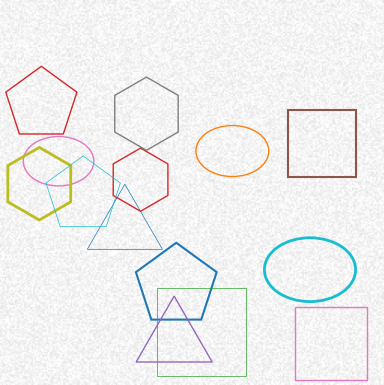[{"shape": "pentagon", "thickness": 1.5, "radius": 0.55, "center": [0.458, 0.259]}, {"shape": "triangle", "thickness": 0.5, "radius": 0.56, "center": [0.324, 0.409]}, {"shape": "oval", "thickness": 1, "radius": 0.47, "center": [0.604, 0.608]}, {"shape": "square", "thickness": 0.5, "radius": 0.57, "center": [0.523, 0.139]}, {"shape": "pentagon", "thickness": 1, "radius": 0.49, "center": [0.107, 0.731]}, {"shape": "hexagon", "thickness": 1, "radius": 0.41, "center": [0.365, 0.533]}, {"shape": "triangle", "thickness": 1, "radius": 0.57, "center": [0.452, 0.117]}, {"shape": "square", "thickness": 1.5, "radius": 0.44, "center": [0.836, 0.627]}, {"shape": "square", "thickness": 1, "radius": 0.47, "center": [0.86, 0.108]}, {"shape": "oval", "thickness": 1, "radius": 0.46, "center": [0.152, 0.581]}, {"shape": "hexagon", "thickness": 1, "radius": 0.48, "center": [0.38, 0.705]}, {"shape": "hexagon", "thickness": 2, "radius": 0.47, "center": [0.102, 0.523]}, {"shape": "oval", "thickness": 2, "radius": 0.59, "center": [0.805, 0.3]}, {"shape": "pentagon", "thickness": 0.5, "radius": 0.51, "center": [0.216, 0.493]}]